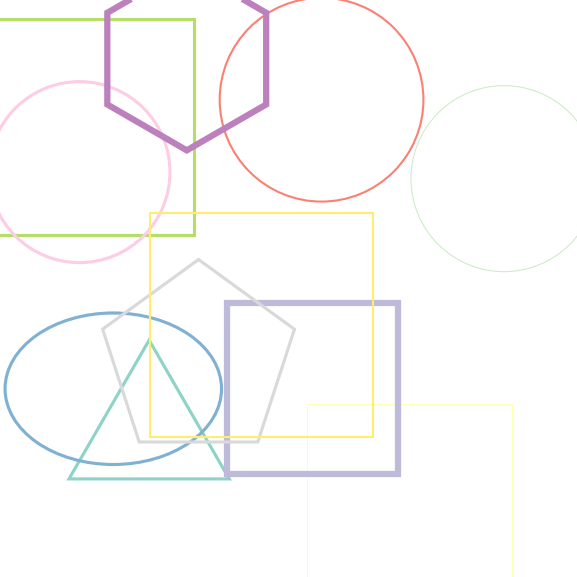[{"shape": "triangle", "thickness": 1.5, "radius": 0.8, "center": [0.258, 0.25]}, {"shape": "square", "thickness": 0.5, "radius": 0.89, "center": [0.709, 0.122]}, {"shape": "square", "thickness": 3, "radius": 0.74, "center": [0.541, 0.326]}, {"shape": "circle", "thickness": 1, "radius": 0.88, "center": [0.557, 0.826]}, {"shape": "oval", "thickness": 1.5, "radius": 0.94, "center": [0.196, 0.326]}, {"shape": "square", "thickness": 1.5, "radius": 0.93, "center": [0.149, 0.779]}, {"shape": "circle", "thickness": 1.5, "radius": 0.78, "center": [0.138, 0.701]}, {"shape": "pentagon", "thickness": 1.5, "radius": 0.87, "center": [0.344, 0.375]}, {"shape": "hexagon", "thickness": 3, "radius": 0.79, "center": [0.323, 0.898]}, {"shape": "circle", "thickness": 0.5, "radius": 0.81, "center": [0.873, 0.69]}, {"shape": "square", "thickness": 1, "radius": 0.97, "center": [0.453, 0.436]}]